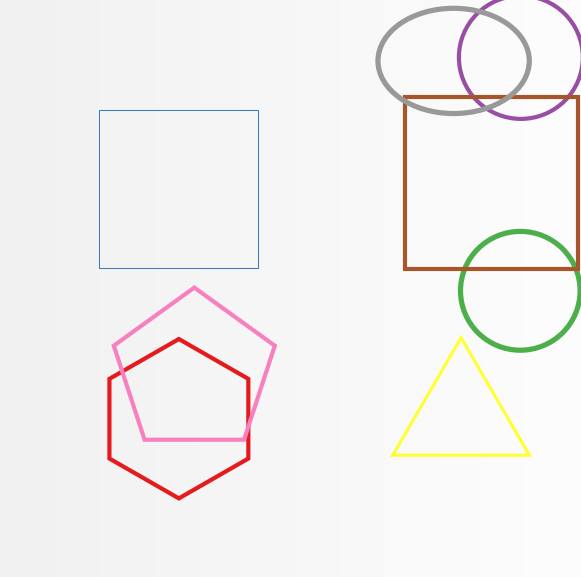[{"shape": "hexagon", "thickness": 2, "radius": 0.69, "center": [0.308, 0.274]}, {"shape": "square", "thickness": 0.5, "radius": 0.68, "center": [0.307, 0.672]}, {"shape": "circle", "thickness": 2.5, "radius": 0.51, "center": [0.895, 0.496]}, {"shape": "circle", "thickness": 2, "radius": 0.53, "center": [0.896, 0.9]}, {"shape": "triangle", "thickness": 1.5, "radius": 0.68, "center": [0.793, 0.279]}, {"shape": "square", "thickness": 2, "radius": 0.75, "center": [0.846, 0.682]}, {"shape": "pentagon", "thickness": 2, "radius": 0.73, "center": [0.334, 0.356]}, {"shape": "oval", "thickness": 2.5, "radius": 0.65, "center": [0.78, 0.894]}]